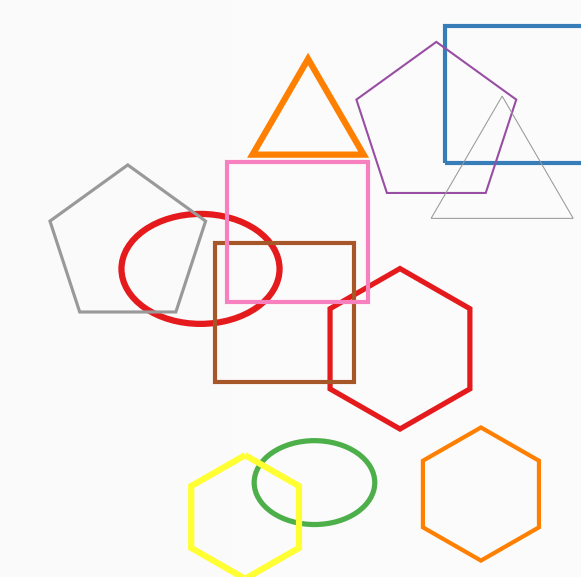[{"shape": "oval", "thickness": 3, "radius": 0.68, "center": [0.345, 0.534]}, {"shape": "hexagon", "thickness": 2.5, "radius": 0.69, "center": [0.688, 0.395]}, {"shape": "square", "thickness": 2, "radius": 0.59, "center": [0.885, 0.836]}, {"shape": "oval", "thickness": 2.5, "radius": 0.52, "center": [0.541, 0.163]}, {"shape": "pentagon", "thickness": 1, "radius": 0.72, "center": [0.751, 0.782]}, {"shape": "hexagon", "thickness": 2, "radius": 0.58, "center": [0.827, 0.144]}, {"shape": "triangle", "thickness": 3, "radius": 0.55, "center": [0.53, 0.787]}, {"shape": "hexagon", "thickness": 3, "radius": 0.54, "center": [0.422, 0.104]}, {"shape": "square", "thickness": 2, "radius": 0.6, "center": [0.489, 0.458]}, {"shape": "square", "thickness": 2, "radius": 0.61, "center": [0.511, 0.597]}, {"shape": "pentagon", "thickness": 1.5, "radius": 0.7, "center": [0.22, 0.573]}, {"shape": "triangle", "thickness": 0.5, "radius": 0.71, "center": [0.864, 0.692]}]